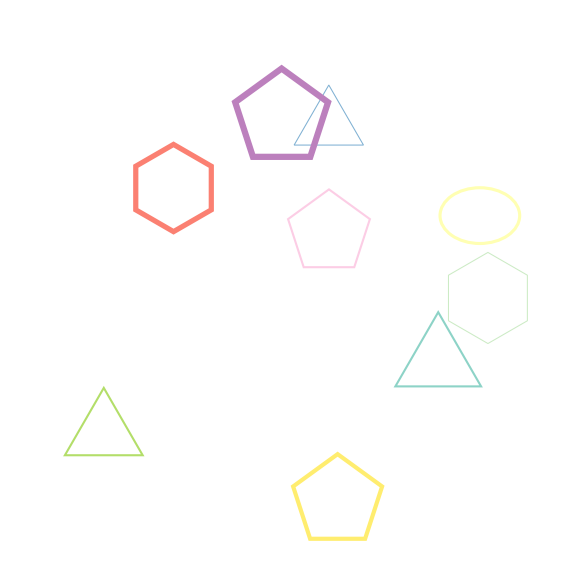[{"shape": "triangle", "thickness": 1, "radius": 0.43, "center": [0.759, 0.373]}, {"shape": "oval", "thickness": 1.5, "radius": 0.34, "center": [0.831, 0.626]}, {"shape": "hexagon", "thickness": 2.5, "radius": 0.38, "center": [0.3, 0.674]}, {"shape": "triangle", "thickness": 0.5, "radius": 0.35, "center": [0.569, 0.783]}, {"shape": "triangle", "thickness": 1, "radius": 0.39, "center": [0.18, 0.25]}, {"shape": "pentagon", "thickness": 1, "radius": 0.37, "center": [0.57, 0.597]}, {"shape": "pentagon", "thickness": 3, "radius": 0.42, "center": [0.488, 0.796]}, {"shape": "hexagon", "thickness": 0.5, "radius": 0.39, "center": [0.845, 0.483]}, {"shape": "pentagon", "thickness": 2, "radius": 0.41, "center": [0.585, 0.132]}]